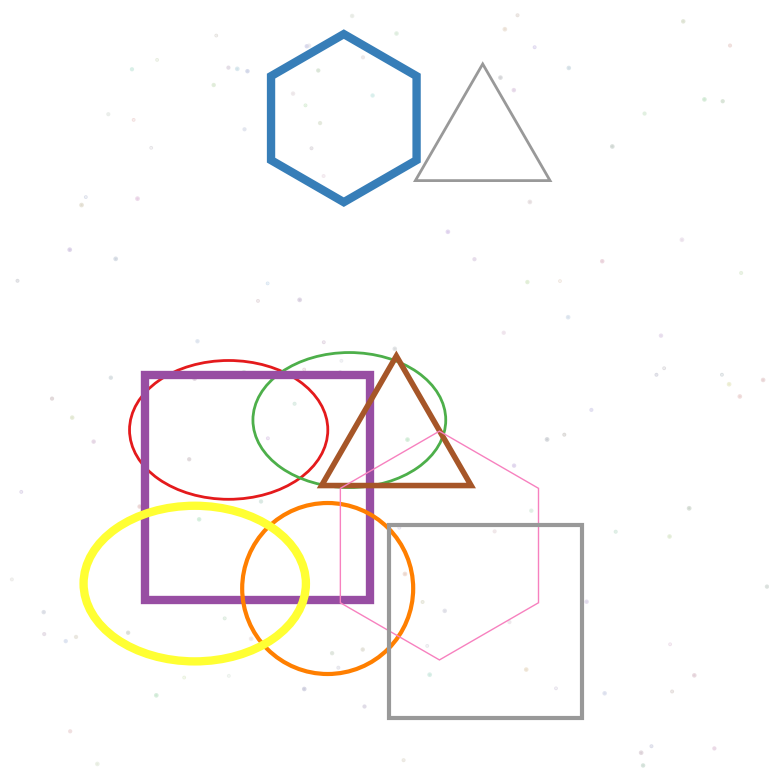[{"shape": "oval", "thickness": 1, "radius": 0.64, "center": [0.297, 0.442]}, {"shape": "hexagon", "thickness": 3, "radius": 0.55, "center": [0.447, 0.847]}, {"shape": "oval", "thickness": 1, "radius": 0.63, "center": [0.454, 0.455]}, {"shape": "square", "thickness": 3, "radius": 0.73, "center": [0.334, 0.367]}, {"shape": "circle", "thickness": 1.5, "radius": 0.56, "center": [0.426, 0.236]}, {"shape": "oval", "thickness": 3, "radius": 0.72, "center": [0.253, 0.242]}, {"shape": "triangle", "thickness": 2, "radius": 0.56, "center": [0.515, 0.425]}, {"shape": "hexagon", "thickness": 0.5, "radius": 0.74, "center": [0.571, 0.292]}, {"shape": "square", "thickness": 1.5, "radius": 0.63, "center": [0.63, 0.193]}, {"shape": "triangle", "thickness": 1, "radius": 0.5, "center": [0.627, 0.816]}]